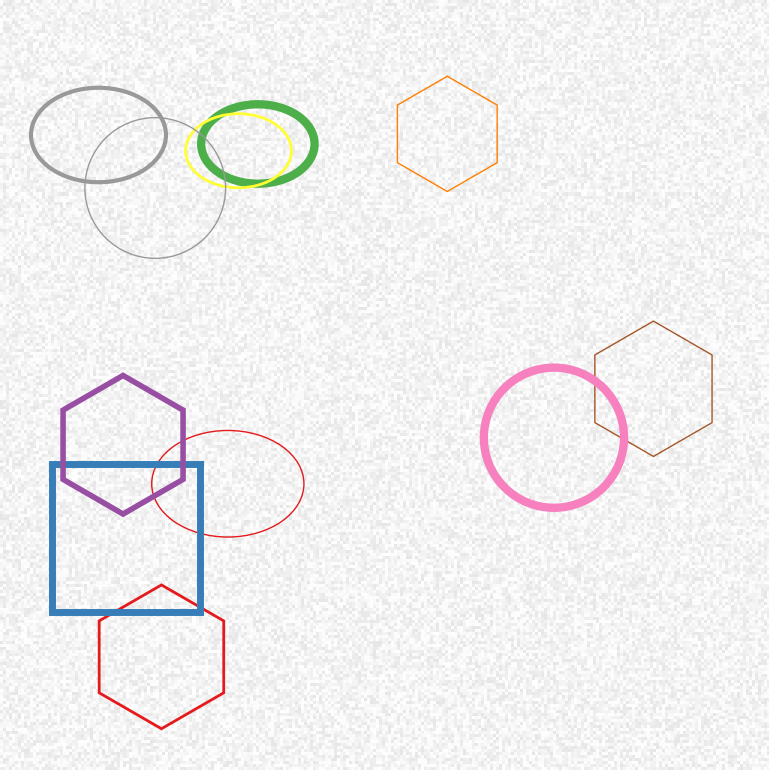[{"shape": "hexagon", "thickness": 1, "radius": 0.47, "center": [0.21, 0.147]}, {"shape": "oval", "thickness": 0.5, "radius": 0.49, "center": [0.296, 0.372]}, {"shape": "square", "thickness": 2.5, "radius": 0.48, "center": [0.164, 0.302]}, {"shape": "oval", "thickness": 3, "radius": 0.37, "center": [0.335, 0.813]}, {"shape": "hexagon", "thickness": 2, "radius": 0.45, "center": [0.16, 0.422]}, {"shape": "hexagon", "thickness": 0.5, "radius": 0.37, "center": [0.581, 0.826]}, {"shape": "oval", "thickness": 1, "radius": 0.34, "center": [0.31, 0.804]}, {"shape": "hexagon", "thickness": 0.5, "radius": 0.44, "center": [0.849, 0.495]}, {"shape": "circle", "thickness": 3, "radius": 0.46, "center": [0.719, 0.432]}, {"shape": "oval", "thickness": 1.5, "radius": 0.44, "center": [0.128, 0.825]}, {"shape": "circle", "thickness": 0.5, "radius": 0.46, "center": [0.202, 0.756]}]